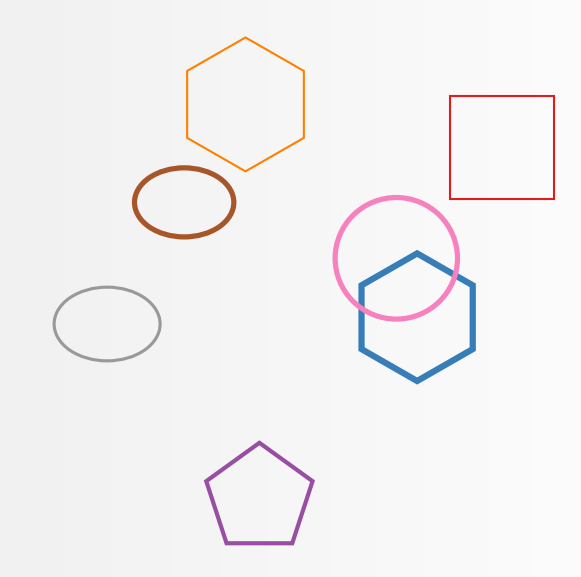[{"shape": "square", "thickness": 1, "radius": 0.44, "center": [0.864, 0.743]}, {"shape": "hexagon", "thickness": 3, "radius": 0.55, "center": [0.718, 0.45]}, {"shape": "pentagon", "thickness": 2, "radius": 0.48, "center": [0.446, 0.136]}, {"shape": "hexagon", "thickness": 1, "radius": 0.58, "center": [0.422, 0.818]}, {"shape": "oval", "thickness": 2.5, "radius": 0.43, "center": [0.317, 0.649]}, {"shape": "circle", "thickness": 2.5, "radius": 0.53, "center": [0.682, 0.552]}, {"shape": "oval", "thickness": 1.5, "radius": 0.46, "center": [0.184, 0.438]}]